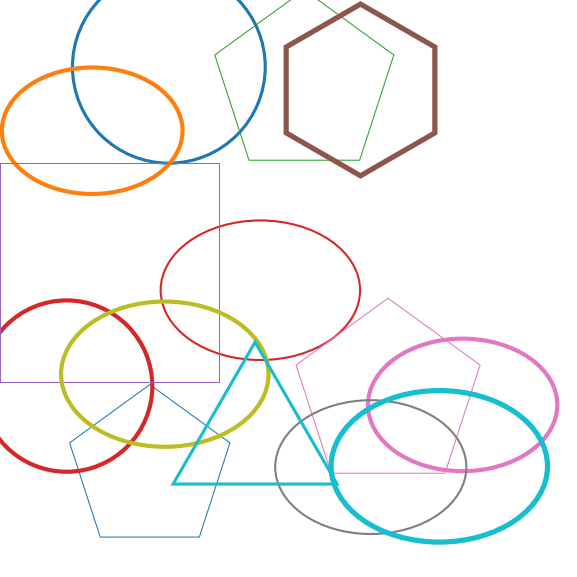[{"shape": "pentagon", "thickness": 0.5, "radius": 0.73, "center": [0.259, 0.187]}, {"shape": "circle", "thickness": 1.5, "radius": 0.83, "center": [0.292, 0.883]}, {"shape": "oval", "thickness": 2, "radius": 0.78, "center": [0.16, 0.773]}, {"shape": "pentagon", "thickness": 0.5, "radius": 0.82, "center": [0.527, 0.854]}, {"shape": "circle", "thickness": 2, "radius": 0.74, "center": [0.115, 0.331]}, {"shape": "oval", "thickness": 1, "radius": 0.86, "center": [0.451, 0.497]}, {"shape": "square", "thickness": 0.5, "radius": 0.95, "center": [0.189, 0.527]}, {"shape": "hexagon", "thickness": 2.5, "radius": 0.74, "center": [0.624, 0.843]}, {"shape": "pentagon", "thickness": 0.5, "radius": 0.84, "center": [0.672, 0.315]}, {"shape": "oval", "thickness": 2, "radius": 0.82, "center": [0.801, 0.298]}, {"shape": "oval", "thickness": 1, "radius": 0.83, "center": [0.642, 0.19]}, {"shape": "oval", "thickness": 2, "radius": 0.9, "center": [0.285, 0.351]}, {"shape": "oval", "thickness": 2.5, "radius": 0.94, "center": [0.761, 0.192]}, {"shape": "triangle", "thickness": 1.5, "radius": 0.82, "center": [0.442, 0.243]}]